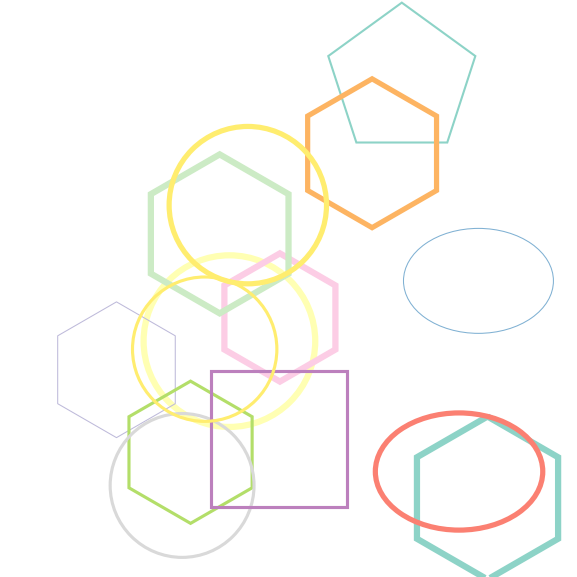[{"shape": "hexagon", "thickness": 3, "radius": 0.71, "center": [0.844, 0.137]}, {"shape": "pentagon", "thickness": 1, "radius": 0.67, "center": [0.696, 0.861]}, {"shape": "circle", "thickness": 3, "radius": 0.74, "center": [0.397, 0.408]}, {"shape": "hexagon", "thickness": 0.5, "radius": 0.59, "center": [0.202, 0.359]}, {"shape": "oval", "thickness": 2.5, "radius": 0.72, "center": [0.795, 0.183]}, {"shape": "oval", "thickness": 0.5, "radius": 0.65, "center": [0.828, 0.513]}, {"shape": "hexagon", "thickness": 2.5, "radius": 0.64, "center": [0.644, 0.734]}, {"shape": "hexagon", "thickness": 1.5, "radius": 0.62, "center": [0.33, 0.216]}, {"shape": "hexagon", "thickness": 3, "radius": 0.55, "center": [0.485, 0.449]}, {"shape": "circle", "thickness": 1.5, "radius": 0.62, "center": [0.315, 0.159]}, {"shape": "square", "thickness": 1.5, "radius": 0.59, "center": [0.484, 0.239]}, {"shape": "hexagon", "thickness": 3, "radius": 0.69, "center": [0.38, 0.594]}, {"shape": "circle", "thickness": 2.5, "radius": 0.68, "center": [0.429, 0.644]}, {"shape": "circle", "thickness": 1.5, "radius": 0.62, "center": [0.354, 0.394]}]